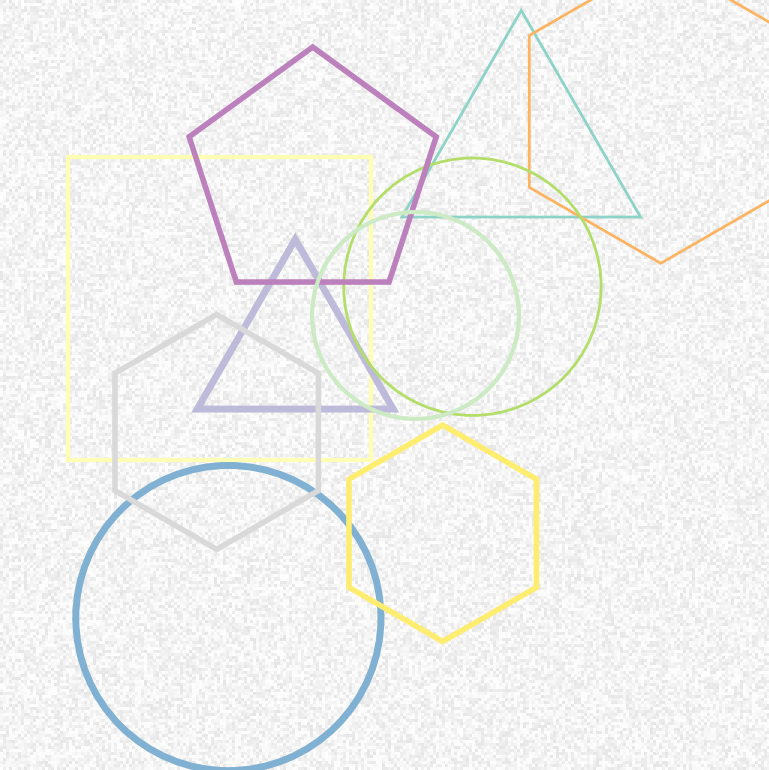[{"shape": "triangle", "thickness": 1, "radius": 0.89, "center": [0.677, 0.808]}, {"shape": "square", "thickness": 1.5, "radius": 0.98, "center": [0.286, 0.599]}, {"shape": "triangle", "thickness": 2.5, "radius": 0.73, "center": [0.383, 0.542]}, {"shape": "circle", "thickness": 2.5, "radius": 0.99, "center": [0.297, 0.197]}, {"shape": "hexagon", "thickness": 1, "radius": 0.99, "center": [0.858, 0.855]}, {"shape": "circle", "thickness": 1, "radius": 0.84, "center": [0.614, 0.628]}, {"shape": "hexagon", "thickness": 2, "radius": 0.76, "center": [0.281, 0.439]}, {"shape": "pentagon", "thickness": 2, "radius": 0.84, "center": [0.406, 0.77]}, {"shape": "circle", "thickness": 1.5, "radius": 0.67, "center": [0.54, 0.59]}, {"shape": "hexagon", "thickness": 2, "radius": 0.7, "center": [0.575, 0.307]}]